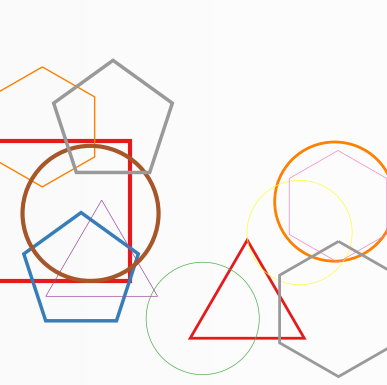[{"shape": "square", "thickness": 3, "radius": 0.91, "center": [0.155, 0.451]}, {"shape": "triangle", "thickness": 2, "radius": 0.85, "center": [0.638, 0.206]}, {"shape": "pentagon", "thickness": 2.5, "radius": 0.78, "center": [0.209, 0.292]}, {"shape": "circle", "thickness": 0.5, "radius": 0.73, "center": [0.523, 0.173]}, {"shape": "triangle", "thickness": 0.5, "radius": 0.83, "center": [0.262, 0.314]}, {"shape": "hexagon", "thickness": 1, "radius": 0.78, "center": [0.109, 0.67]}, {"shape": "circle", "thickness": 2, "radius": 0.77, "center": [0.864, 0.476]}, {"shape": "circle", "thickness": 0.5, "radius": 0.68, "center": [0.773, 0.396]}, {"shape": "circle", "thickness": 3, "radius": 0.88, "center": [0.234, 0.446]}, {"shape": "hexagon", "thickness": 0.5, "radius": 0.73, "center": [0.872, 0.464]}, {"shape": "hexagon", "thickness": 2, "radius": 0.88, "center": [0.874, 0.197]}, {"shape": "pentagon", "thickness": 2.5, "radius": 0.8, "center": [0.292, 0.682]}]